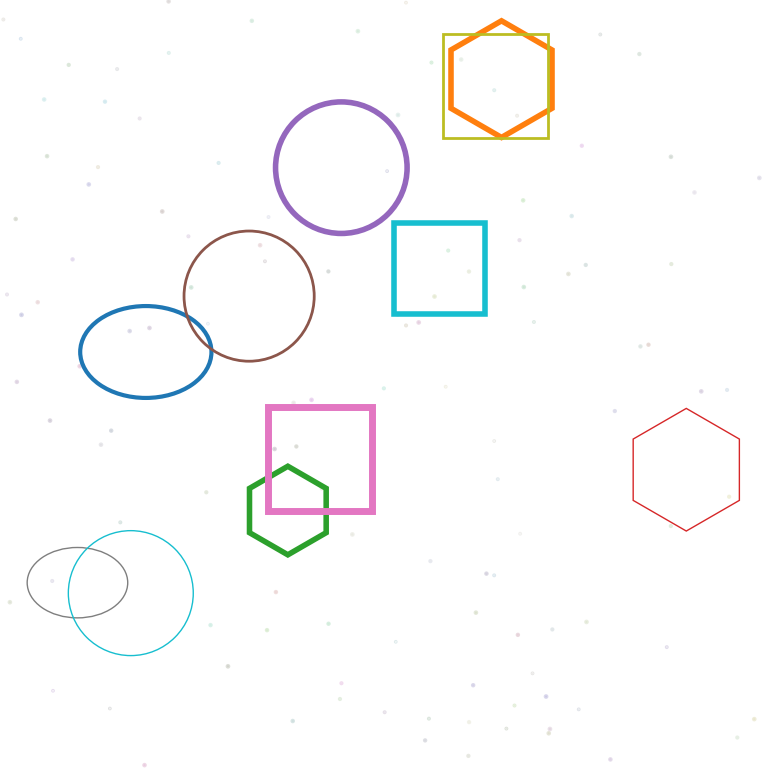[{"shape": "oval", "thickness": 1.5, "radius": 0.43, "center": [0.189, 0.543]}, {"shape": "hexagon", "thickness": 2, "radius": 0.38, "center": [0.651, 0.897]}, {"shape": "hexagon", "thickness": 2, "radius": 0.29, "center": [0.374, 0.337]}, {"shape": "hexagon", "thickness": 0.5, "radius": 0.4, "center": [0.891, 0.39]}, {"shape": "circle", "thickness": 2, "radius": 0.43, "center": [0.443, 0.782]}, {"shape": "circle", "thickness": 1, "radius": 0.42, "center": [0.324, 0.615]}, {"shape": "square", "thickness": 2.5, "radius": 0.34, "center": [0.416, 0.404]}, {"shape": "oval", "thickness": 0.5, "radius": 0.33, "center": [0.101, 0.243]}, {"shape": "square", "thickness": 1, "radius": 0.34, "center": [0.644, 0.888]}, {"shape": "square", "thickness": 2, "radius": 0.3, "center": [0.571, 0.651]}, {"shape": "circle", "thickness": 0.5, "radius": 0.41, "center": [0.17, 0.23]}]